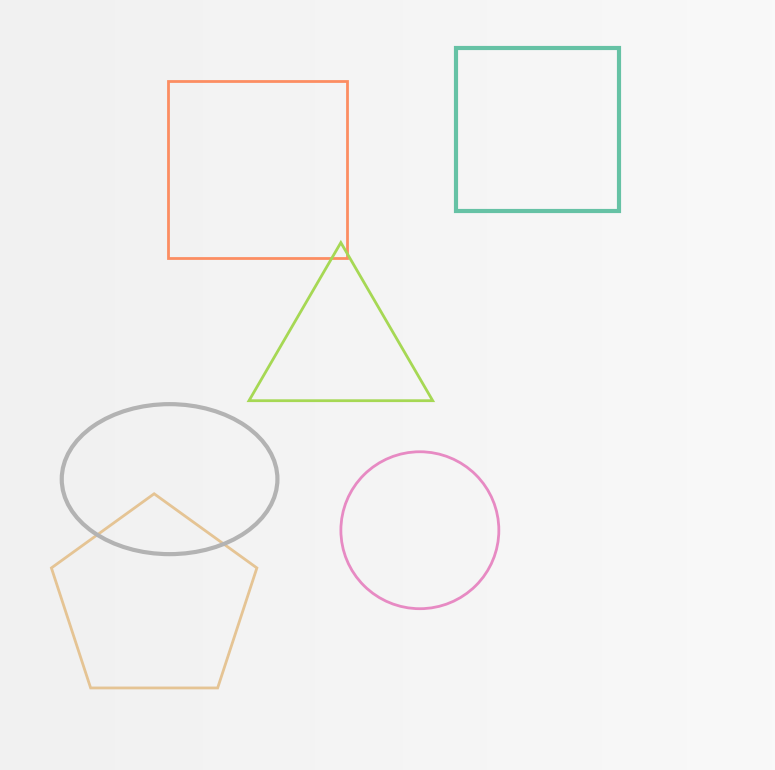[{"shape": "square", "thickness": 1.5, "radius": 0.53, "center": [0.693, 0.832]}, {"shape": "square", "thickness": 1, "radius": 0.58, "center": [0.332, 0.78]}, {"shape": "circle", "thickness": 1, "radius": 0.51, "center": [0.542, 0.311]}, {"shape": "triangle", "thickness": 1, "radius": 0.68, "center": [0.44, 0.548]}, {"shape": "pentagon", "thickness": 1, "radius": 0.7, "center": [0.199, 0.219]}, {"shape": "oval", "thickness": 1.5, "radius": 0.7, "center": [0.219, 0.378]}]